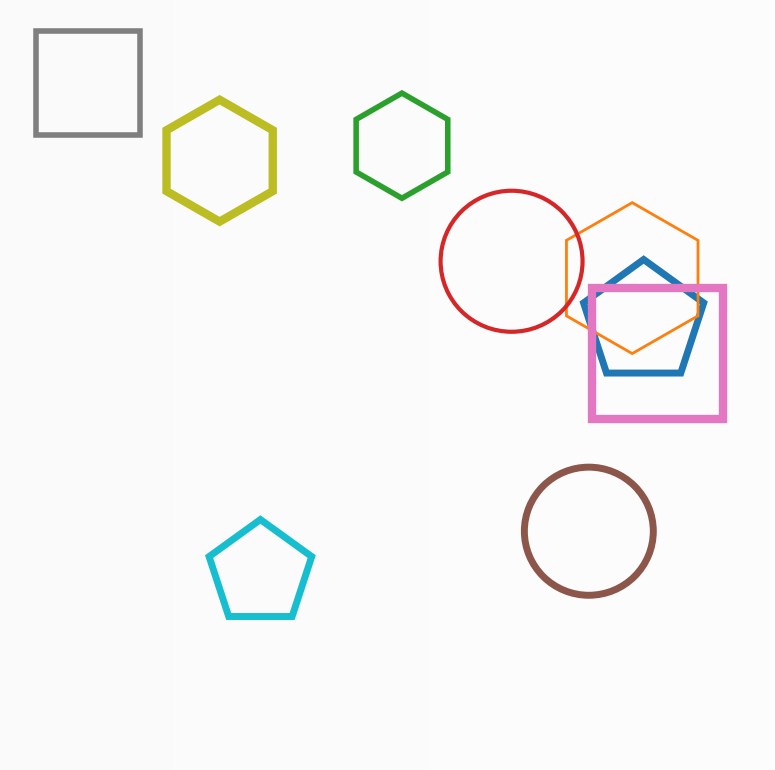[{"shape": "pentagon", "thickness": 2.5, "radius": 0.41, "center": [0.831, 0.581]}, {"shape": "hexagon", "thickness": 1, "radius": 0.49, "center": [0.816, 0.639]}, {"shape": "hexagon", "thickness": 2, "radius": 0.34, "center": [0.519, 0.811]}, {"shape": "circle", "thickness": 1.5, "radius": 0.46, "center": [0.66, 0.661]}, {"shape": "circle", "thickness": 2.5, "radius": 0.42, "center": [0.76, 0.31]}, {"shape": "square", "thickness": 3, "radius": 0.42, "center": [0.849, 0.541]}, {"shape": "square", "thickness": 2, "radius": 0.34, "center": [0.114, 0.893]}, {"shape": "hexagon", "thickness": 3, "radius": 0.4, "center": [0.283, 0.791]}, {"shape": "pentagon", "thickness": 2.5, "radius": 0.35, "center": [0.336, 0.256]}]